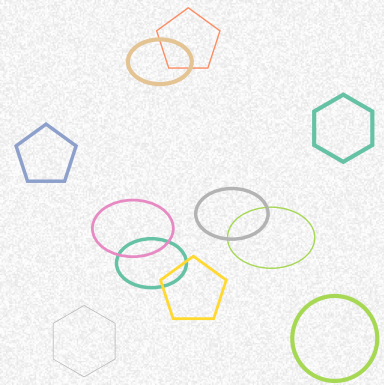[{"shape": "hexagon", "thickness": 3, "radius": 0.44, "center": [0.892, 0.667]}, {"shape": "oval", "thickness": 2.5, "radius": 0.45, "center": [0.393, 0.316]}, {"shape": "pentagon", "thickness": 1, "radius": 0.43, "center": [0.489, 0.893]}, {"shape": "pentagon", "thickness": 2.5, "radius": 0.41, "center": [0.12, 0.596]}, {"shape": "oval", "thickness": 2, "radius": 0.53, "center": [0.345, 0.407]}, {"shape": "circle", "thickness": 3, "radius": 0.55, "center": [0.87, 0.121]}, {"shape": "oval", "thickness": 1, "radius": 0.57, "center": [0.704, 0.383]}, {"shape": "pentagon", "thickness": 2, "radius": 0.45, "center": [0.502, 0.245]}, {"shape": "oval", "thickness": 3, "radius": 0.41, "center": [0.415, 0.84]}, {"shape": "oval", "thickness": 2.5, "radius": 0.47, "center": [0.602, 0.445]}, {"shape": "hexagon", "thickness": 0.5, "radius": 0.46, "center": [0.219, 0.114]}]